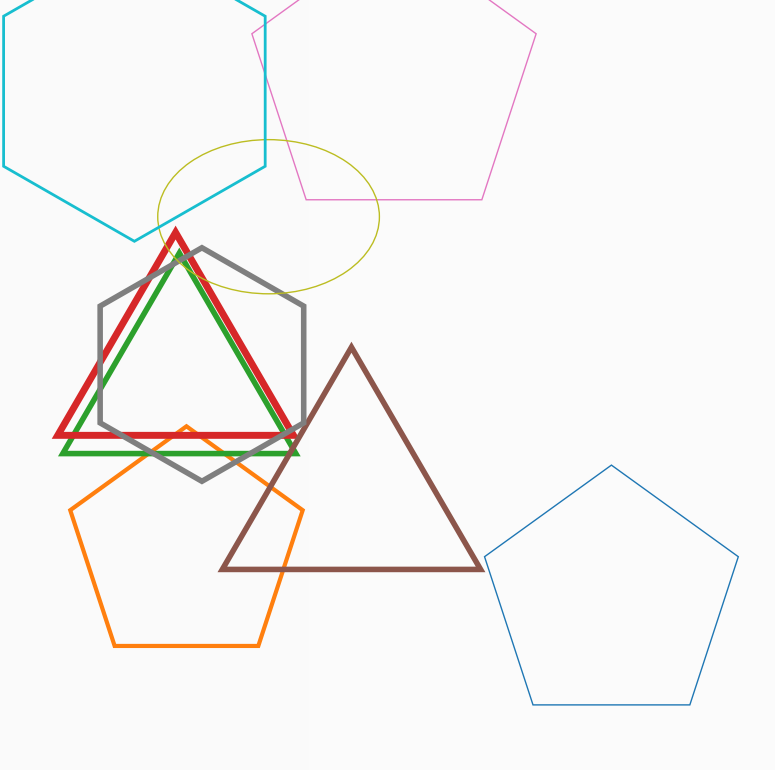[{"shape": "pentagon", "thickness": 0.5, "radius": 0.86, "center": [0.789, 0.224]}, {"shape": "pentagon", "thickness": 1.5, "radius": 0.79, "center": [0.241, 0.289]}, {"shape": "triangle", "thickness": 2, "radius": 0.87, "center": [0.231, 0.498]}, {"shape": "triangle", "thickness": 2.5, "radius": 0.88, "center": [0.227, 0.522]}, {"shape": "triangle", "thickness": 2, "radius": 0.96, "center": [0.453, 0.357]}, {"shape": "pentagon", "thickness": 0.5, "radius": 0.96, "center": [0.508, 0.897]}, {"shape": "hexagon", "thickness": 2, "radius": 0.76, "center": [0.261, 0.527]}, {"shape": "oval", "thickness": 0.5, "radius": 0.72, "center": [0.347, 0.719]}, {"shape": "hexagon", "thickness": 1, "radius": 0.97, "center": [0.173, 0.881]}]